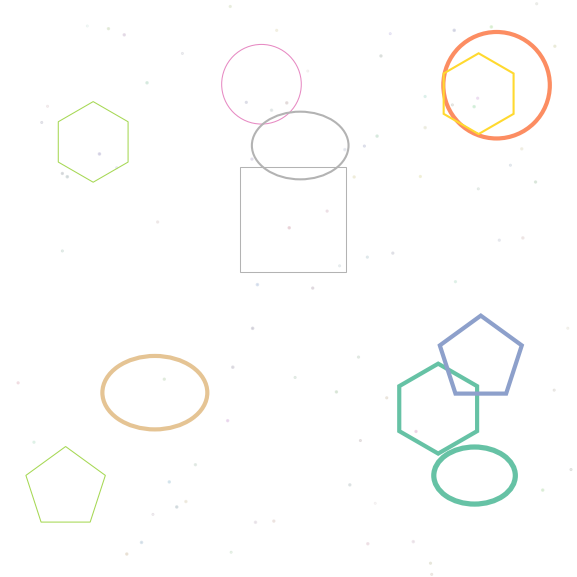[{"shape": "oval", "thickness": 2.5, "radius": 0.35, "center": [0.822, 0.176]}, {"shape": "hexagon", "thickness": 2, "radius": 0.39, "center": [0.759, 0.292]}, {"shape": "circle", "thickness": 2, "radius": 0.46, "center": [0.86, 0.852]}, {"shape": "pentagon", "thickness": 2, "radius": 0.37, "center": [0.833, 0.378]}, {"shape": "circle", "thickness": 0.5, "radius": 0.34, "center": [0.453, 0.853]}, {"shape": "pentagon", "thickness": 0.5, "radius": 0.36, "center": [0.114, 0.154]}, {"shape": "hexagon", "thickness": 0.5, "radius": 0.35, "center": [0.161, 0.753]}, {"shape": "hexagon", "thickness": 1, "radius": 0.35, "center": [0.829, 0.837]}, {"shape": "oval", "thickness": 2, "radius": 0.45, "center": [0.268, 0.319]}, {"shape": "oval", "thickness": 1, "radius": 0.42, "center": [0.52, 0.747]}, {"shape": "square", "thickness": 0.5, "radius": 0.46, "center": [0.508, 0.619]}]